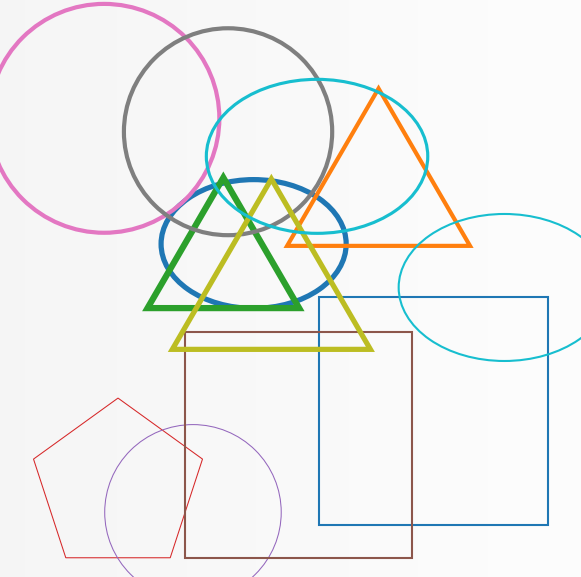[{"shape": "oval", "thickness": 2.5, "radius": 0.8, "center": [0.436, 0.577]}, {"shape": "square", "thickness": 1, "radius": 0.99, "center": [0.746, 0.287]}, {"shape": "triangle", "thickness": 2, "radius": 0.91, "center": [0.651, 0.664]}, {"shape": "triangle", "thickness": 3, "radius": 0.75, "center": [0.384, 0.541]}, {"shape": "pentagon", "thickness": 0.5, "radius": 0.76, "center": [0.203, 0.157]}, {"shape": "circle", "thickness": 0.5, "radius": 0.76, "center": [0.332, 0.112]}, {"shape": "square", "thickness": 1, "radius": 0.98, "center": [0.514, 0.229]}, {"shape": "circle", "thickness": 2, "radius": 0.99, "center": [0.179, 0.794]}, {"shape": "circle", "thickness": 2, "radius": 0.9, "center": [0.392, 0.771]}, {"shape": "triangle", "thickness": 2.5, "radius": 0.98, "center": [0.467, 0.493]}, {"shape": "oval", "thickness": 1, "radius": 0.91, "center": [0.868, 0.501]}, {"shape": "oval", "thickness": 1.5, "radius": 0.95, "center": [0.545, 0.728]}]